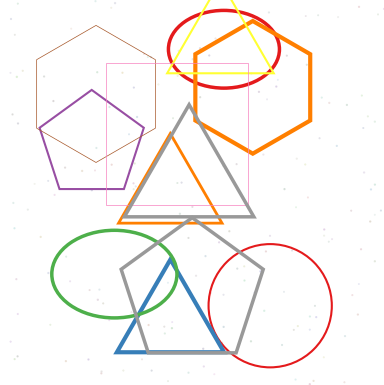[{"shape": "circle", "thickness": 1.5, "radius": 0.8, "center": [0.702, 0.206]}, {"shape": "oval", "thickness": 2.5, "radius": 0.72, "center": [0.582, 0.872]}, {"shape": "triangle", "thickness": 3, "radius": 0.8, "center": [0.443, 0.165]}, {"shape": "oval", "thickness": 2.5, "radius": 0.81, "center": [0.297, 0.288]}, {"shape": "pentagon", "thickness": 1.5, "radius": 0.71, "center": [0.238, 0.624]}, {"shape": "triangle", "thickness": 2, "radius": 0.78, "center": [0.442, 0.498]}, {"shape": "hexagon", "thickness": 3, "radius": 0.86, "center": [0.657, 0.773]}, {"shape": "triangle", "thickness": 1.5, "radius": 0.8, "center": [0.573, 0.89]}, {"shape": "hexagon", "thickness": 0.5, "radius": 0.89, "center": [0.249, 0.756]}, {"shape": "square", "thickness": 0.5, "radius": 0.92, "center": [0.46, 0.651]}, {"shape": "pentagon", "thickness": 2.5, "radius": 0.97, "center": [0.499, 0.24]}, {"shape": "triangle", "thickness": 2.5, "radius": 0.97, "center": [0.491, 0.534]}]